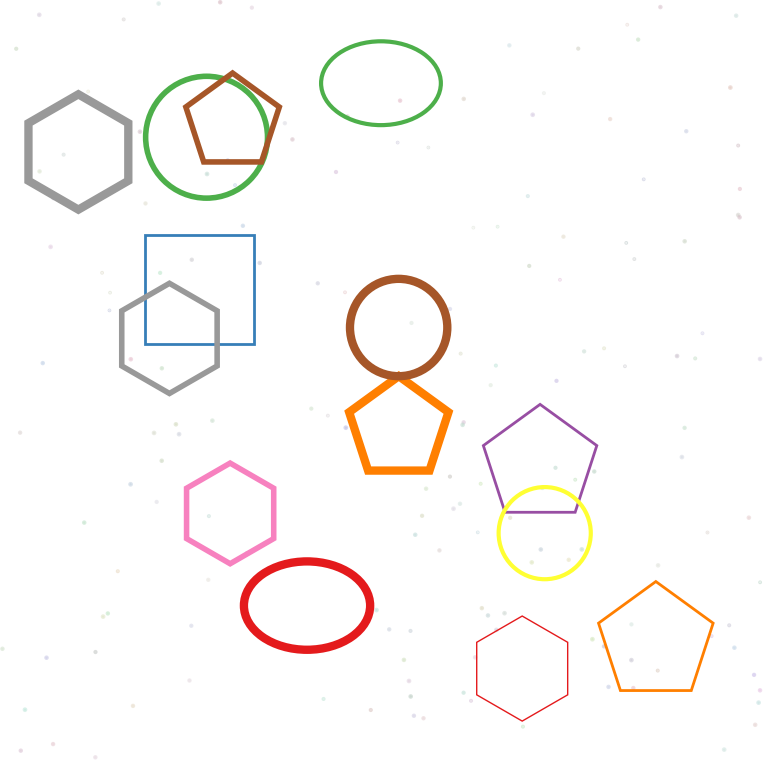[{"shape": "oval", "thickness": 3, "radius": 0.41, "center": [0.399, 0.214]}, {"shape": "hexagon", "thickness": 0.5, "radius": 0.34, "center": [0.678, 0.132]}, {"shape": "square", "thickness": 1, "radius": 0.35, "center": [0.259, 0.624]}, {"shape": "circle", "thickness": 2, "radius": 0.4, "center": [0.268, 0.822]}, {"shape": "oval", "thickness": 1.5, "radius": 0.39, "center": [0.495, 0.892]}, {"shape": "pentagon", "thickness": 1, "radius": 0.39, "center": [0.701, 0.397]}, {"shape": "pentagon", "thickness": 1, "radius": 0.39, "center": [0.852, 0.167]}, {"shape": "pentagon", "thickness": 3, "radius": 0.34, "center": [0.518, 0.444]}, {"shape": "circle", "thickness": 1.5, "radius": 0.3, "center": [0.707, 0.308]}, {"shape": "circle", "thickness": 3, "radius": 0.32, "center": [0.518, 0.575]}, {"shape": "pentagon", "thickness": 2, "radius": 0.32, "center": [0.302, 0.841]}, {"shape": "hexagon", "thickness": 2, "radius": 0.33, "center": [0.299, 0.333]}, {"shape": "hexagon", "thickness": 3, "radius": 0.37, "center": [0.102, 0.803]}, {"shape": "hexagon", "thickness": 2, "radius": 0.36, "center": [0.22, 0.561]}]